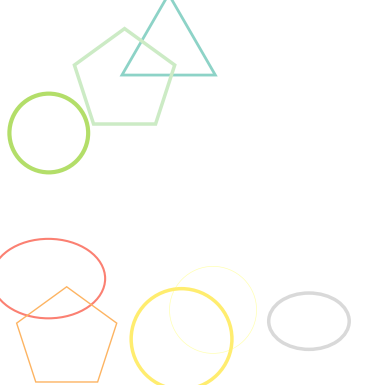[{"shape": "triangle", "thickness": 2, "radius": 0.7, "center": [0.438, 0.875]}, {"shape": "circle", "thickness": 0.5, "radius": 0.57, "center": [0.553, 0.195]}, {"shape": "oval", "thickness": 1.5, "radius": 0.74, "center": [0.126, 0.276]}, {"shape": "pentagon", "thickness": 1, "radius": 0.68, "center": [0.173, 0.118]}, {"shape": "circle", "thickness": 3, "radius": 0.51, "center": [0.127, 0.655]}, {"shape": "oval", "thickness": 2.5, "radius": 0.52, "center": [0.802, 0.166]}, {"shape": "pentagon", "thickness": 2.5, "radius": 0.68, "center": [0.324, 0.789]}, {"shape": "circle", "thickness": 2.5, "radius": 0.65, "center": [0.472, 0.119]}]